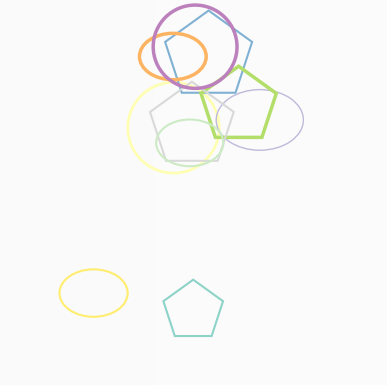[{"shape": "pentagon", "thickness": 1.5, "radius": 0.4, "center": [0.499, 0.193]}, {"shape": "circle", "thickness": 2, "radius": 0.59, "center": [0.448, 0.668]}, {"shape": "oval", "thickness": 1, "radius": 0.56, "center": [0.67, 0.688]}, {"shape": "pentagon", "thickness": 1.5, "radius": 0.59, "center": [0.538, 0.855]}, {"shape": "oval", "thickness": 2.5, "radius": 0.43, "center": [0.446, 0.853]}, {"shape": "pentagon", "thickness": 2.5, "radius": 0.51, "center": [0.616, 0.726]}, {"shape": "pentagon", "thickness": 1.5, "radius": 0.57, "center": [0.495, 0.674]}, {"shape": "circle", "thickness": 2.5, "radius": 0.54, "center": [0.503, 0.879]}, {"shape": "oval", "thickness": 1.5, "radius": 0.43, "center": [0.49, 0.629]}, {"shape": "oval", "thickness": 1.5, "radius": 0.44, "center": [0.241, 0.239]}]